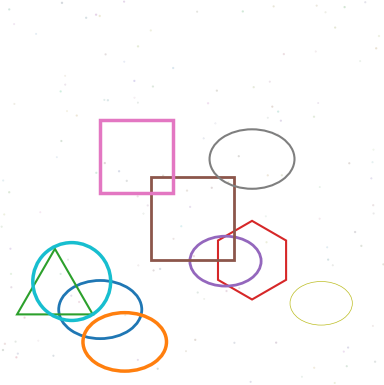[{"shape": "oval", "thickness": 2, "radius": 0.54, "center": [0.26, 0.196]}, {"shape": "oval", "thickness": 2.5, "radius": 0.54, "center": [0.324, 0.112]}, {"shape": "triangle", "thickness": 1.5, "radius": 0.57, "center": [0.143, 0.24]}, {"shape": "hexagon", "thickness": 1.5, "radius": 0.51, "center": [0.655, 0.324]}, {"shape": "oval", "thickness": 2, "radius": 0.46, "center": [0.586, 0.322]}, {"shape": "square", "thickness": 2, "radius": 0.54, "center": [0.5, 0.432]}, {"shape": "square", "thickness": 2.5, "radius": 0.47, "center": [0.356, 0.593]}, {"shape": "oval", "thickness": 1.5, "radius": 0.55, "center": [0.655, 0.587]}, {"shape": "oval", "thickness": 0.5, "radius": 0.4, "center": [0.834, 0.212]}, {"shape": "circle", "thickness": 2.5, "radius": 0.51, "center": [0.186, 0.269]}]